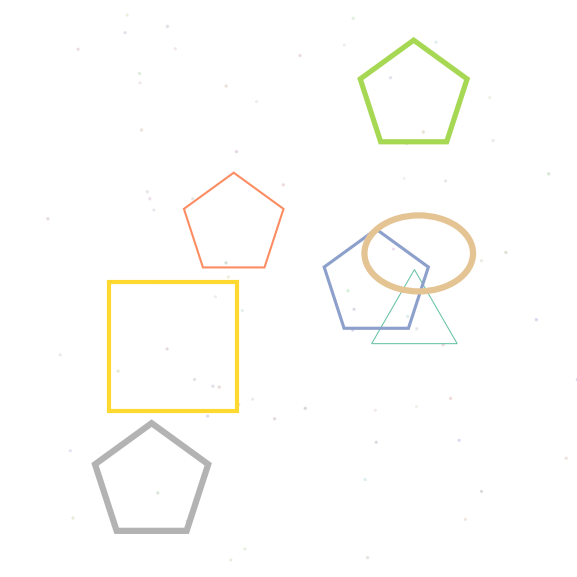[{"shape": "triangle", "thickness": 0.5, "radius": 0.43, "center": [0.718, 0.447]}, {"shape": "pentagon", "thickness": 1, "radius": 0.45, "center": [0.405, 0.609]}, {"shape": "pentagon", "thickness": 1.5, "radius": 0.47, "center": [0.652, 0.507]}, {"shape": "pentagon", "thickness": 2.5, "radius": 0.49, "center": [0.716, 0.832]}, {"shape": "square", "thickness": 2, "radius": 0.56, "center": [0.3, 0.399]}, {"shape": "oval", "thickness": 3, "radius": 0.47, "center": [0.725, 0.56]}, {"shape": "pentagon", "thickness": 3, "radius": 0.52, "center": [0.263, 0.163]}]